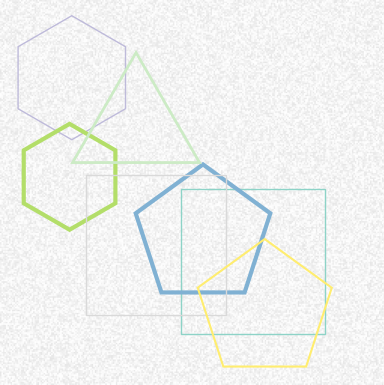[{"shape": "square", "thickness": 1, "radius": 0.94, "center": [0.658, 0.321]}, {"shape": "hexagon", "thickness": 1, "radius": 0.81, "center": [0.186, 0.798]}, {"shape": "pentagon", "thickness": 3, "radius": 0.92, "center": [0.527, 0.389]}, {"shape": "hexagon", "thickness": 3, "radius": 0.69, "center": [0.181, 0.541]}, {"shape": "square", "thickness": 1, "radius": 0.91, "center": [0.406, 0.363]}, {"shape": "triangle", "thickness": 2, "radius": 0.95, "center": [0.353, 0.673]}, {"shape": "pentagon", "thickness": 1.5, "radius": 0.92, "center": [0.688, 0.196]}]